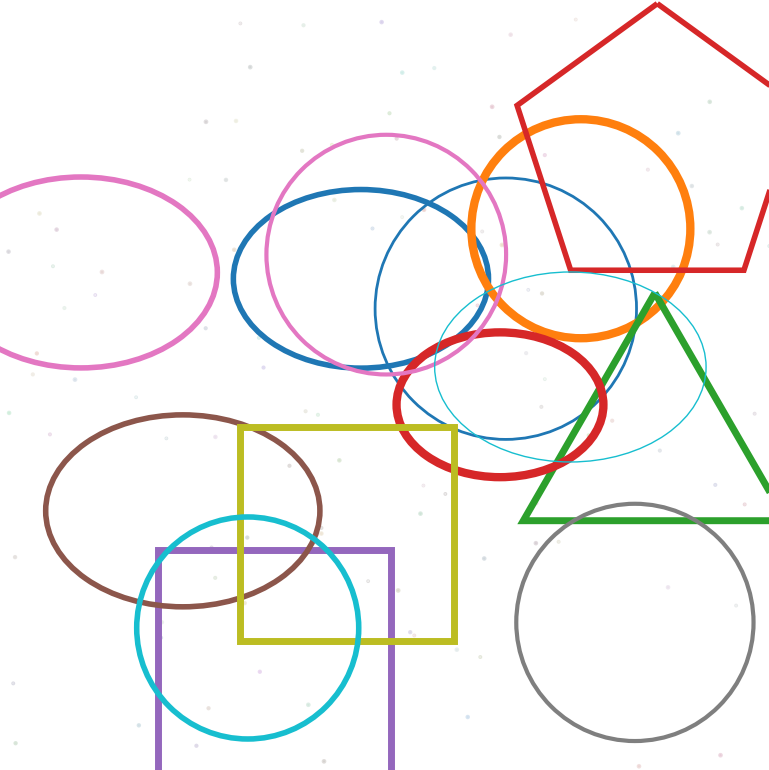[{"shape": "circle", "thickness": 1, "radius": 0.85, "center": [0.657, 0.599]}, {"shape": "oval", "thickness": 2, "radius": 0.83, "center": [0.469, 0.638]}, {"shape": "circle", "thickness": 3, "radius": 0.71, "center": [0.754, 0.703]}, {"shape": "triangle", "thickness": 2.5, "radius": 0.99, "center": [0.85, 0.422]}, {"shape": "oval", "thickness": 3, "radius": 0.67, "center": [0.649, 0.474]}, {"shape": "pentagon", "thickness": 2, "radius": 0.96, "center": [0.854, 0.804]}, {"shape": "square", "thickness": 2.5, "radius": 0.76, "center": [0.357, 0.135]}, {"shape": "oval", "thickness": 2, "radius": 0.89, "center": [0.237, 0.337]}, {"shape": "circle", "thickness": 1.5, "radius": 0.78, "center": [0.502, 0.669]}, {"shape": "oval", "thickness": 2, "radius": 0.89, "center": [0.105, 0.646]}, {"shape": "circle", "thickness": 1.5, "radius": 0.77, "center": [0.825, 0.192]}, {"shape": "square", "thickness": 2.5, "radius": 0.69, "center": [0.451, 0.306]}, {"shape": "oval", "thickness": 0.5, "radius": 0.88, "center": [0.741, 0.523]}, {"shape": "circle", "thickness": 2, "radius": 0.72, "center": [0.322, 0.184]}]